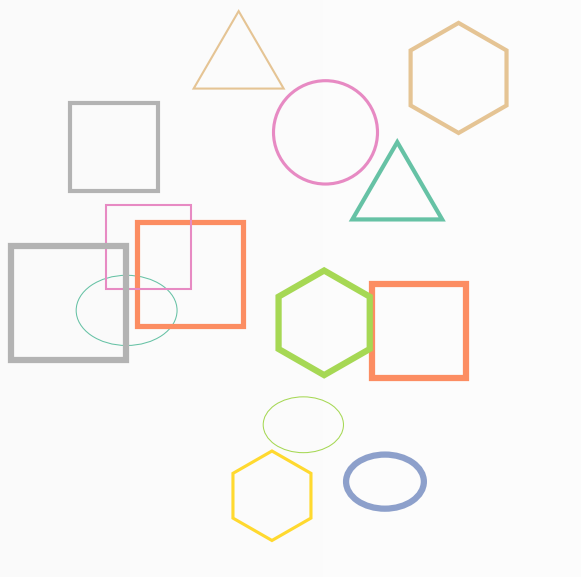[{"shape": "oval", "thickness": 0.5, "radius": 0.43, "center": [0.218, 0.462]}, {"shape": "triangle", "thickness": 2, "radius": 0.45, "center": [0.683, 0.664]}, {"shape": "square", "thickness": 3, "radius": 0.41, "center": [0.721, 0.426]}, {"shape": "square", "thickness": 2.5, "radius": 0.45, "center": [0.327, 0.525]}, {"shape": "oval", "thickness": 3, "radius": 0.33, "center": [0.662, 0.165]}, {"shape": "circle", "thickness": 1.5, "radius": 0.45, "center": [0.56, 0.77]}, {"shape": "square", "thickness": 1, "radius": 0.37, "center": [0.256, 0.571]}, {"shape": "hexagon", "thickness": 3, "radius": 0.45, "center": [0.558, 0.44]}, {"shape": "oval", "thickness": 0.5, "radius": 0.35, "center": [0.522, 0.264]}, {"shape": "hexagon", "thickness": 1.5, "radius": 0.39, "center": [0.468, 0.141]}, {"shape": "triangle", "thickness": 1, "radius": 0.45, "center": [0.411, 0.89]}, {"shape": "hexagon", "thickness": 2, "radius": 0.48, "center": [0.789, 0.864]}, {"shape": "square", "thickness": 2, "radius": 0.38, "center": [0.196, 0.745]}, {"shape": "square", "thickness": 3, "radius": 0.49, "center": [0.118, 0.474]}]